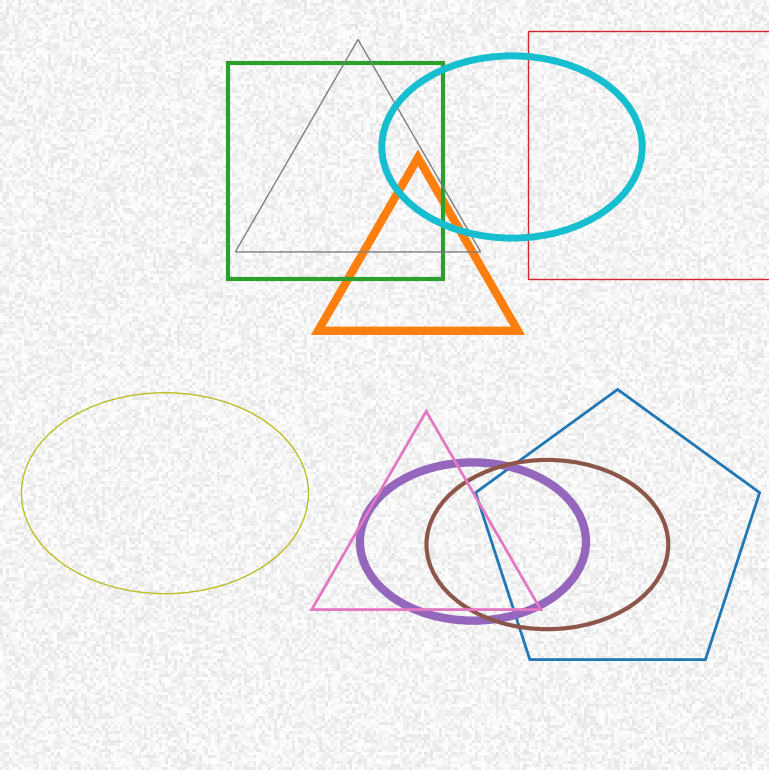[{"shape": "pentagon", "thickness": 1, "radius": 0.97, "center": [0.802, 0.3]}, {"shape": "triangle", "thickness": 3, "radius": 0.75, "center": [0.543, 0.645]}, {"shape": "square", "thickness": 1.5, "radius": 0.7, "center": [0.436, 0.778]}, {"shape": "square", "thickness": 0.5, "radius": 0.8, "center": [0.846, 0.799]}, {"shape": "oval", "thickness": 3, "radius": 0.73, "center": [0.614, 0.297]}, {"shape": "oval", "thickness": 1.5, "radius": 0.79, "center": [0.711, 0.293]}, {"shape": "triangle", "thickness": 1, "radius": 0.86, "center": [0.554, 0.294]}, {"shape": "triangle", "thickness": 0.5, "radius": 0.92, "center": [0.465, 0.765]}, {"shape": "oval", "thickness": 0.5, "radius": 0.93, "center": [0.214, 0.359]}, {"shape": "oval", "thickness": 2.5, "radius": 0.85, "center": [0.665, 0.809]}]